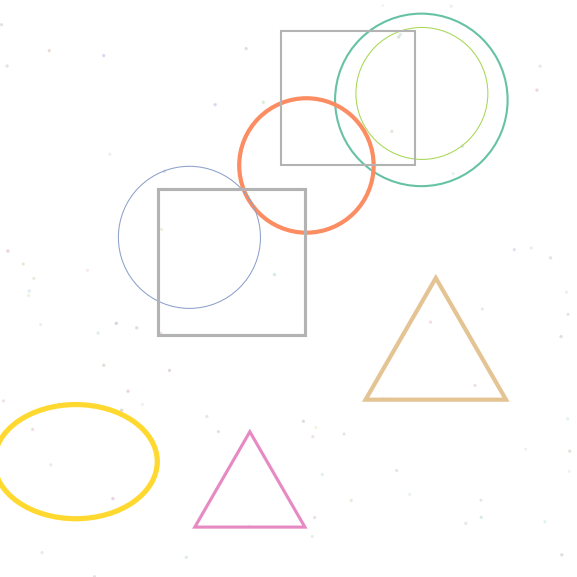[{"shape": "circle", "thickness": 1, "radius": 0.75, "center": [0.73, 0.826]}, {"shape": "circle", "thickness": 2, "radius": 0.58, "center": [0.531, 0.713]}, {"shape": "circle", "thickness": 0.5, "radius": 0.62, "center": [0.328, 0.588]}, {"shape": "triangle", "thickness": 1.5, "radius": 0.55, "center": [0.433, 0.141]}, {"shape": "circle", "thickness": 0.5, "radius": 0.57, "center": [0.731, 0.837]}, {"shape": "oval", "thickness": 2.5, "radius": 0.71, "center": [0.131, 0.2]}, {"shape": "triangle", "thickness": 2, "radius": 0.7, "center": [0.755, 0.377]}, {"shape": "square", "thickness": 1.5, "radius": 0.64, "center": [0.4, 0.545]}, {"shape": "square", "thickness": 1, "radius": 0.58, "center": [0.602, 0.829]}]